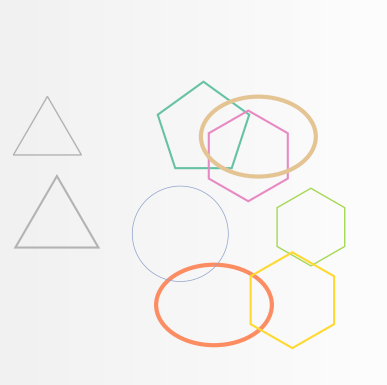[{"shape": "pentagon", "thickness": 1.5, "radius": 0.62, "center": [0.525, 0.664]}, {"shape": "oval", "thickness": 3, "radius": 0.75, "center": [0.552, 0.208]}, {"shape": "circle", "thickness": 0.5, "radius": 0.62, "center": [0.465, 0.393]}, {"shape": "hexagon", "thickness": 1.5, "radius": 0.59, "center": [0.641, 0.595]}, {"shape": "hexagon", "thickness": 1, "radius": 0.5, "center": [0.802, 0.41]}, {"shape": "hexagon", "thickness": 1.5, "radius": 0.62, "center": [0.755, 0.22]}, {"shape": "oval", "thickness": 3, "radius": 0.74, "center": [0.667, 0.645]}, {"shape": "triangle", "thickness": 1, "radius": 0.51, "center": [0.122, 0.648]}, {"shape": "triangle", "thickness": 1.5, "radius": 0.62, "center": [0.147, 0.419]}]